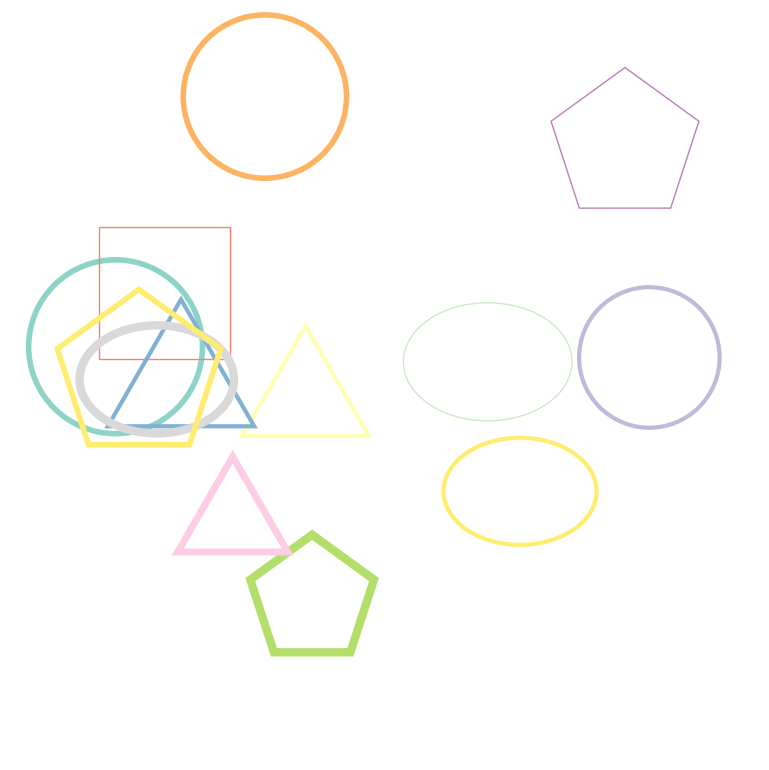[{"shape": "circle", "thickness": 2, "radius": 0.56, "center": [0.15, 0.55]}, {"shape": "triangle", "thickness": 1.5, "radius": 0.48, "center": [0.397, 0.481]}, {"shape": "circle", "thickness": 1.5, "radius": 0.46, "center": [0.843, 0.536]}, {"shape": "square", "thickness": 0.5, "radius": 0.43, "center": [0.214, 0.619]}, {"shape": "triangle", "thickness": 1.5, "radius": 0.55, "center": [0.235, 0.501]}, {"shape": "circle", "thickness": 2, "radius": 0.53, "center": [0.344, 0.875]}, {"shape": "pentagon", "thickness": 3, "radius": 0.42, "center": [0.405, 0.221]}, {"shape": "triangle", "thickness": 2.5, "radius": 0.41, "center": [0.302, 0.324]}, {"shape": "oval", "thickness": 3, "radius": 0.5, "center": [0.204, 0.507]}, {"shape": "pentagon", "thickness": 0.5, "radius": 0.5, "center": [0.812, 0.811]}, {"shape": "oval", "thickness": 0.5, "radius": 0.55, "center": [0.633, 0.53]}, {"shape": "oval", "thickness": 1.5, "radius": 0.5, "center": [0.675, 0.362]}, {"shape": "pentagon", "thickness": 2, "radius": 0.56, "center": [0.181, 0.513]}]